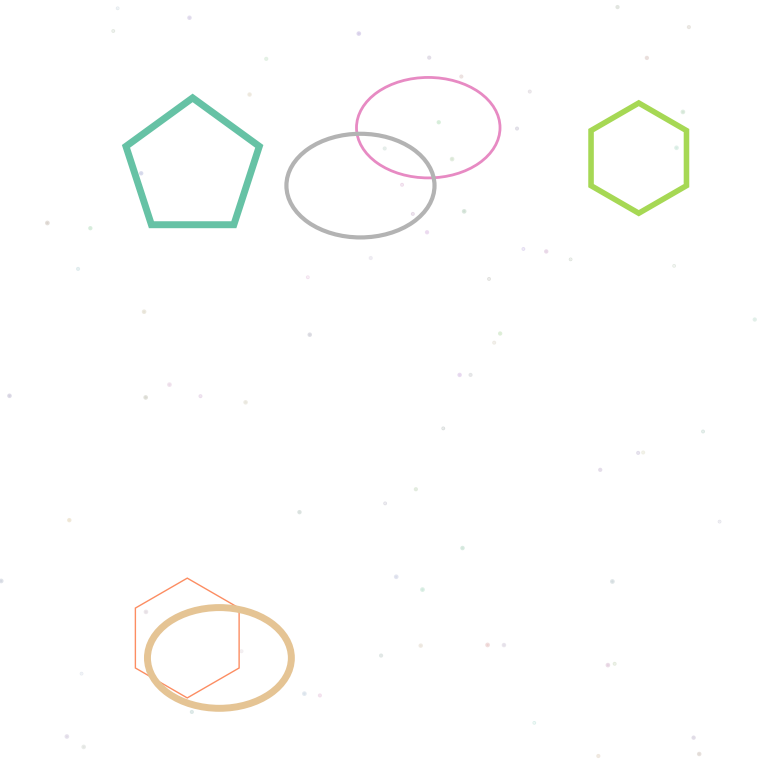[{"shape": "pentagon", "thickness": 2.5, "radius": 0.46, "center": [0.25, 0.782]}, {"shape": "hexagon", "thickness": 0.5, "radius": 0.39, "center": [0.243, 0.171]}, {"shape": "oval", "thickness": 1, "radius": 0.47, "center": [0.556, 0.834]}, {"shape": "hexagon", "thickness": 2, "radius": 0.36, "center": [0.83, 0.795]}, {"shape": "oval", "thickness": 2.5, "radius": 0.47, "center": [0.285, 0.146]}, {"shape": "oval", "thickness": 1.5, "radius": 0.48, "center": [0.468, 0.759]}]